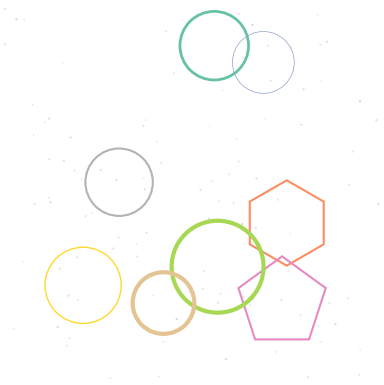[{"shape": "circle", "thickness": 2, "radius": 0.45, "center": [0.557, 0.881]}, {"shape": "hexagon", "thickness": 1.5, "radius": 0.55, "center": [0.745, 0.421]}, {"shape": "circle", "thickness": 0.5, "radius": 0.4, "center": [0.684, 0.838]}, {"shape": "pentagon", "thickness": 1.5, "radius": 0.6, "center": [0.733, 0.215]}, {"shape": "circle", "thickness": 3, "radius": 0.6, "center": [0.565, 0.307]}, {"shape": "circle", "thickness": 1, "radius": 0.49, "center": [0.216, 0.259]}, {"shape": "circle", "thickness": 3, "radius": 0.4, "center": [0.425, 0.213]}, {"shape": "circle", "thickness": 1.5, "radius": 0.44, "center": [0.309, 0.527]}]